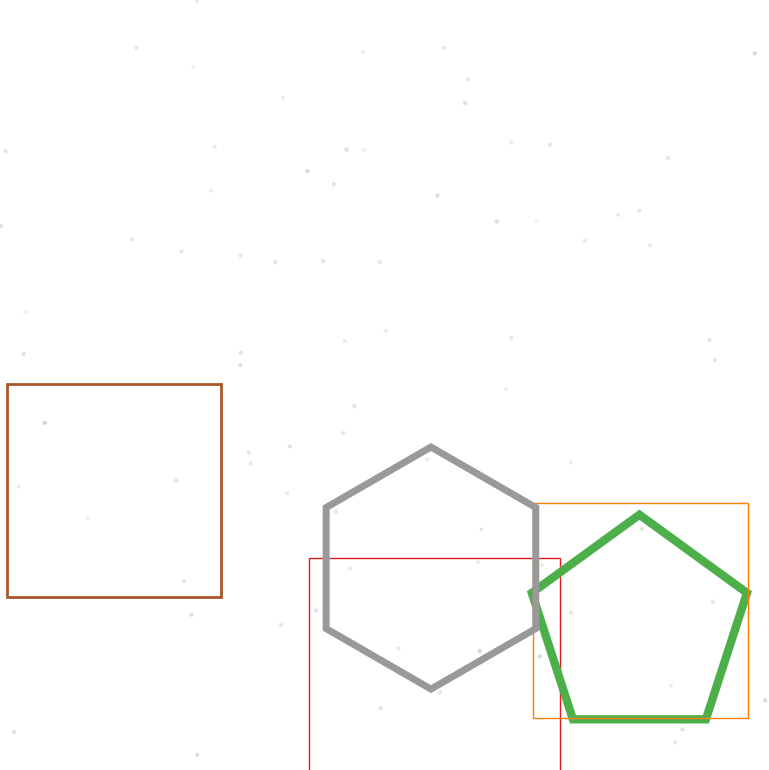[{"shape": "square", "thickness": 0.5, "radius": 0.81, "center": [0.564, 0.113]}, {"shape": "pentagon", "thickness": 3, "radius": 0.73, "center": [0.83, 0.185]}, {"shape": "square", "thickness": 0.5, "radius": 0.7, "center": [0.832, 0.207]}, {"shape": "square", "thickness": 1, "radius": 0.69, "center": [0.148, 0.363]}, {"shape": "hexagon", "thickness": 2.5, "radius": 0.79, "center": [0.56, 0.262]}]